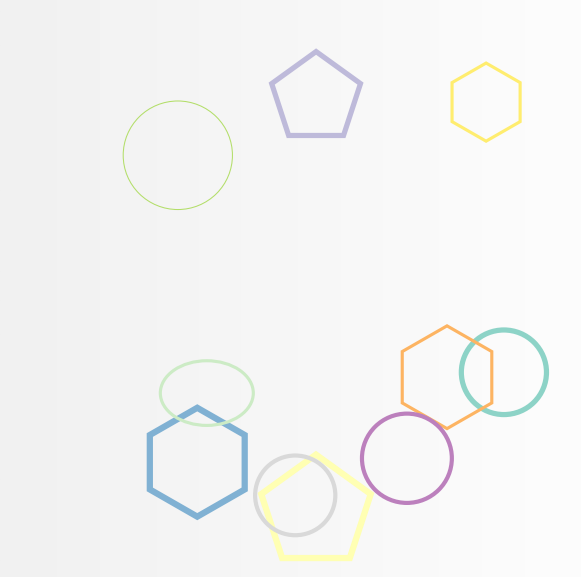[{"shape": "circle", "thickness": 2.5, "radius": 0.37, "center": [0.867, 0.355]}, {"shape": "pentagon", "thickness": 3, "radius": 0.5, "center": [0.544, 0.113]}, {"shape": "pentagon", "thickness": 2.5, "radius": 0.4, "center": [0.544, 0.83]}, {"shape": "hexagon", "thickness": 3, "radius": 0.47, "center": [0.339, 0.199]}, {"shape": "hexagon", "thickness": 1.5, "radius": 0.44, "center": [0.769, 0.346]}, {"shape": "circle", "thickness": 0.5, "radius": 0.47, "center": [0.306, 0.73]}, {"shape": "circle", "thickness": 2, "radius": 0.35, "center": [0.508, 0.141]}, {"shape": "circle", "thickness": 2, "radius": 0.39, "center": [0.7, 0.206]}, {"shape": "oval", "thickness": 1.5, "radius": 0.4, "center": [0.356, 0.318]}, {"shape": "hexagon", "thickness": 1.5, "radius": 0.34, "center": [0.836, 0.822]}]